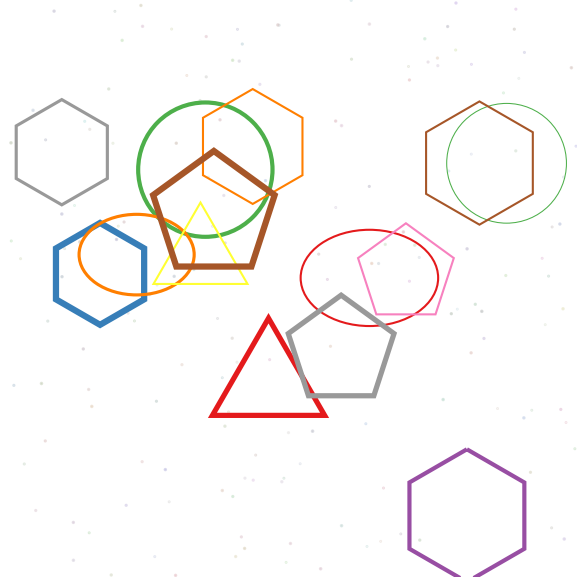[{"shape": "triangle", "thickness": 2.5, "radius": 0.56, "center": [0.465, 0.336]}, {"shape": "oval", "thickness": 1, "radius": 0.6, "center": [0.64, 0.518]}, {"shape": "hexagon", "thickness": 3, "radius": 0.44, "center": [0.173, 0.525]}, {"shape": "circle", "thickness": 0.5, "radius": 0.52, "center": [0.877, 0.716]}, {"shape": "circle", "thickness": 2, "radius": 0.58, "center": [0.356, 0.705]}, {"shape": "hexagon", "thickness": 2, "radius": 0.57, "center": [0.808, 0.106]}, {"shape": "hexagon", "thickness": 1, "radius": 0.5, "center": [0.438, 0.745]}, {"shape": "oval", "thickness": 1.5, "radius": 0.5, "center": [0.237, 0.558]}, {"shape": "triangle", "thickness": 1, "radius": 0.47, "center": [0.347, 0.554]}, {"shape": "hexagon", "thickness": 1, "radius": 0.53, "center": [0.83, 0.717]}, {"shape": "pentagon", "thickness": 3, "radius": 0.55, "center": [0.37, 0.627]}, {"shape": "pentagon", "thickness": 1, "radius": 0.44, "center": [0.703, 0.525]}, {"shape": "hexagon", "thickness": 1.5, "radius": 0.46, "center": [0.107, 0.736]}, {"shape": "pentagon", "thickness": 2.5, "radius": 0.48, "center": [0.591, 0.392]}]